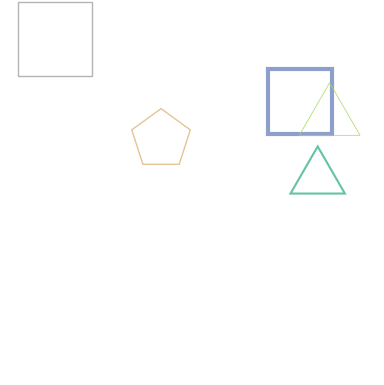[{"shape": "triangle", "thickness": 1.5, "radius": 0.41, "center": [0.825, 0.538]}, {"shape": "square", "thickness": 3, "radius": 0.42, "center": [0.779, 0.737]}, {"shape": "triangle", "thickness": 0.5, "radius": 0.46, "center": [0.856, 0.694]}, {"shape": "pentagon", "thickness": 1, "radius": 0.4, "center": [0.418, 0.638]}, {"shape": "square", "thickness": 1, "radius": 0.48, "center": [0.143, 0.899]}]